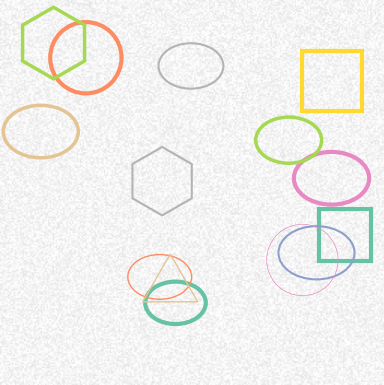[{"shape": "square", "thickness": 3, "radius": 0.34, "center": [0.897, 0.389]}, {"shape": "oval", "thickness": 3, "radius": 0.39, "center": [0.456, 0.213]}, {"shape": "oval", "thickness": 1, "radius": 0.41, "center": [0.415, 0.281]}, {"shape": "circle", "thickness": 3, "radius": 0.46, "center": [0.223, 0.85]}, {"shape": "oval", "thickness": 1.5, "radius": 0.49, "center": [0.822, 0.343]}, {"shape": "circle", "thickness": 0.5, "radius": 0.46, "center": [0.785, 0.325]}, {"shape": "oval", "thickness": 3, "radius": 0.49, "center": [0.861, 0.537]}, {"shape": "oval", "thickness": 2.5, "radius": 0.43, "center": [0.75, 0.636]}, {"shape": "hexagon", "thickness": 2.5, "radius": 0.46, "center": [0.139, 0.888]}, {"shape": "square", "thickness": 3, "radius": 0.39, "center": [0.863, 0.79]}, {"shape": "oval", "thickness": 2.5, "radius": 0.49, "center": [0.106, 0.658]}, {"shape": "triangle", "thickness": 1, "radius": 0.41, "center": [0.442, 0.257]}, {"shape": "hexagon", "thickness": 1.5, "radius": 0.44, "center": [0.421, 0.529]}, {"shape": "oval", "thickness": 1.5, "radius": 0.42, "center": [0.496, 0.829]}]